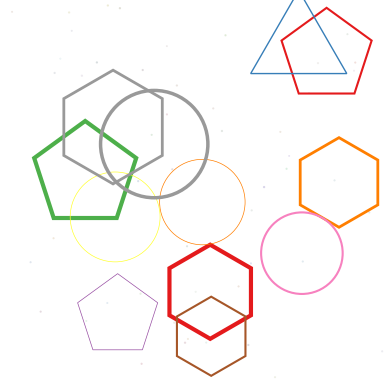[{"shape": "hexagon", "thickness": 3, "radius": 0.61, "center": [0.546, 0.242]}, {"shape": "pentagon", "thickness": 1.5, "radius": 0.62, "center": [0.848, 0.857]}, {"shape": "triangle", "thickness": 1, "radius": 0.72, "center": [0.776, 0.881]}, {"shape": "pentagon", "thickness": 3, "radius": 0.7, "center": [0.221, 0.546]}, {"shape": "pentagon", "thickness": 0.5, "radius": 0.55, "center": [0.306, 0.18]}, {"shape": "hexagon", "thickness": 2, "radius": 0.58, "center": [0.881, 0.526]}, {"shape": "circle", "thickness": 0.5, "radius": 0.55, "center": [0.526, 0.475]}, {"shape": "circle", "thickness": 0.5, "radius": 0.58, "center": [0.299, 0.437]}, {"shape": "hexagon", "thickness": 1.5, "radius": 0.51, "center": [0.549, 0.127]}, {"shape": "circle", "thickness": 1.5, "radius": 0.53, "center": [0.784, 0.342]}, {"shape": "hexagon", "thickness": 2, "radius": 0.74, "center": [0.294, 0.67]}, {"shape": "circle", "thickness": 2.5, "radius": 0.7, "center": [0.401, 0.626]}]